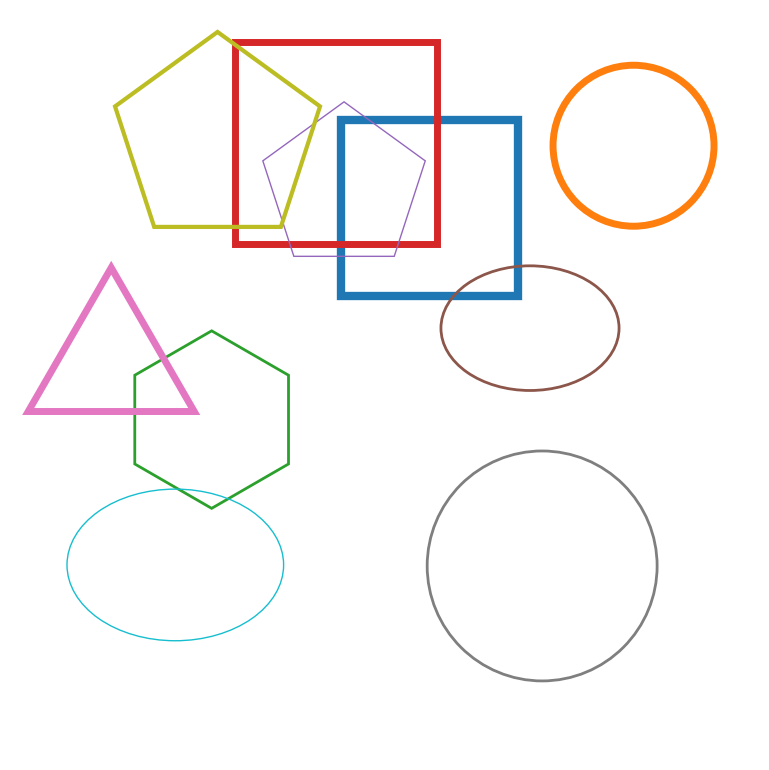[{"shape": "square", "thickness": 3, "radius": 0.57, "center": [0.558, 0.73]}, {"shape": "circle", "thickness": 2.5, "radius": 0.52, "center": [0.823, 0.811]}, {"shape": "hexagon", "thickness": 1, "radius": 0.58, "center": [0.275, 0.455]}, {"shape": "square", "thickness": 2.5, "radius": 0.66, "center": [0.437, 0.815]}, {"shape": "pentagon", "thickness": 0.5, "radius": 0.55, "center": [0.447, 0.757]}, {"shape": "oval", "thickness": 1, "radius": 0.58, "center": [0.688, 0.574]}, {"shape": "triangle", "thickness": 2.5, "radius": 0.62, "center": [0.144, 0.528]}, {"shape": "circle", "thickness": 1, "radius": 0.75, "center": [0.704, 0.265]}, {"shape": "pentagon", "thickness": 1.5, "radius": 0.7, "center": [0.283, 0.819]}, {"shape": "oval", "thickness": 0.5, "radius": 0.7, "center": [0.228, 0.266]}]